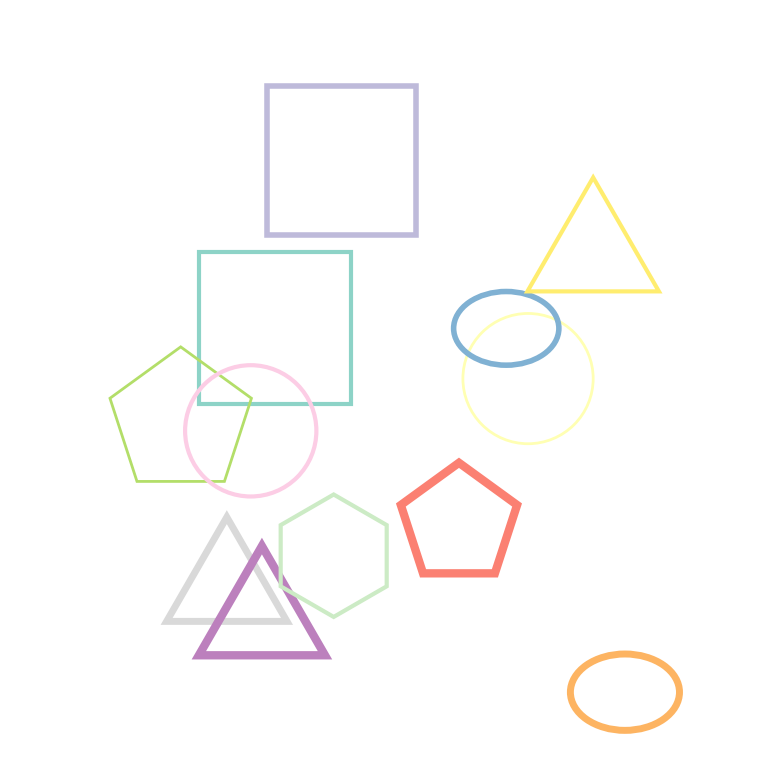[{"shape": "square", "thickness": 1.5, "radius": 0.49, "center": [0.357, 0.574]}, {"shape": "circle", "thickness": 1, "radius": 0.42, "center": [0.686, 0.508]}, {"shape": "square", "thickness": 2, "radius": 0.49, "center": [0.444, 0.792]}, {"shape": "pentagon", "thickness": 3, "radius": 0.4, "center": [0.596, 0.32]}, {"shape": "oval", "thickness": 2, "radius": 0.34, "center": [0.657, 0.574]}, {"shape": "oval", "thickness": 2.5, "radius": 0.35, "center": [0.812, 0.101]}, {"shape": "pentagon", "thickness": 1, "radius": 0.48, "center": [0.235, 0.453]}, {"shape": "circle", "thickness": 1.5, "radius": 0.43, "center": [0.326, 0.44]}, {"shape": "triangle", "thickness": 2.5, "radius": 0.45, "center": [0.295, 0.238]}, {"shape": "triangle", "thickness": 3, "radius": 0.47, "center": [0.34, 0.196]}, {"shape": "hexagon", "thickness": 1.5, "radius": 0.4, "center": [0.433, 0.278]}, {"shape": "triangle", "thickness": 1.5, "radius": 0.49, "center": [0.77, 0.671]}]